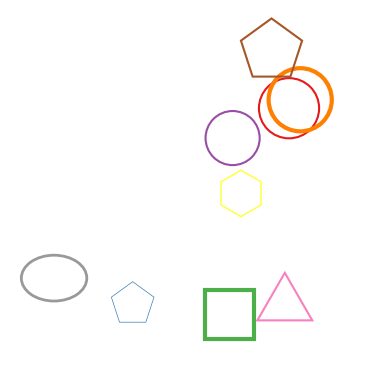[{"shape": "circle", "thickness": 1.5, "radius": 0.39, "center": [0.751, 0.719]}, {"shape": "pentagon", "thickness": 0.5, "radius": 0.29, "center": [0.345, 0.21]}, {"shape": "square", "thickness": 3, "radius": 0.32, "center": [0.596, 0.184]}, {"shape": "circle", "thickness": 1.5, "radius": 0.35, "center": [0.604, 0.641]}, {"shape": "circle", "thickness": 3, "radius": 0.41, "center": [0.78, 0.741]}, {"shape": "hexagon", "thickness": 1, "radius": 0.3, "center": [0.626, 0.498]}, {"shape": "pentagon", "thickness": 1.5, "radius": 0.42, "center": [0.705, 0.869]}, {"shape": "triangle", "thickness": 1.5, "radius": 0.41, "center": [0.74, 0.209]}, {"shape": "oval", "thickness": 2, "radius": 0.43, "center": [0.14, 0.278]}]